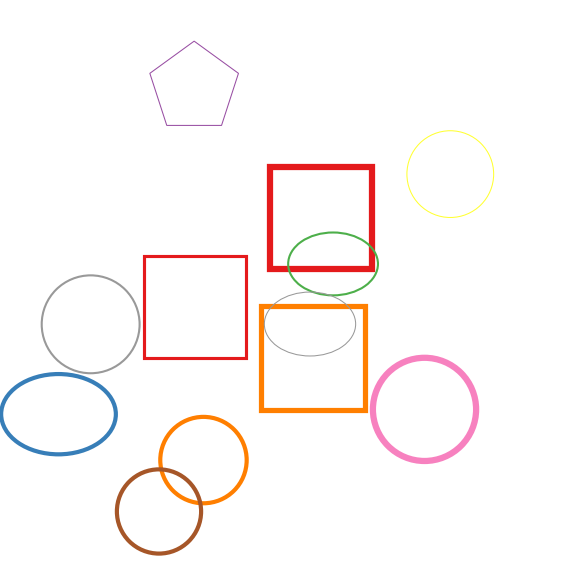[{"shape": "square", "thickness": 3, "radius": 0.44, "center": [0.557, 0.622]}, {"shape": "square", "thickness": 1.5, "radius": 0.44, "center": [0.338, 0.468]}, {"shape": "oval", "thickness": 2, "radius": 0.5, "center": [0.101, 0.282]}, {"shape": "oval", "thickness": 1, "radius": 0.39, "center": [0.577, 0.542]}, {"shape": "pentagon", "thickness": 0.5, "radius": 0.4, "center": [0.336, 0.847]}, {"shape": "square", "thickness": 2.5, "radius": 0.45, "center": [0.541, 0.38]}, {"shape": "circle", "thickness": 2, "radius": 0.37, "center": [0.352, 0.202]}, {"shape": "circle", "thickness": 0.5, "radius": 0.38, "center": [0.78, 0.698]}, {"shape": "circle", "thickness": 2, "radius": 0.36, "center": [0.275, 0.113]}, {"shape": "circle", "thickness": 3, "radius": 0.45, "center": [0.735, 0.29]}, {"shape": "circle", "thickness": 1, "radius": 0.42, "center": [0.157, 0.438]}, {"shape": "oval", "thickness": 0.5, "radius": 0.4, "center": [0.537, 0.438]}]